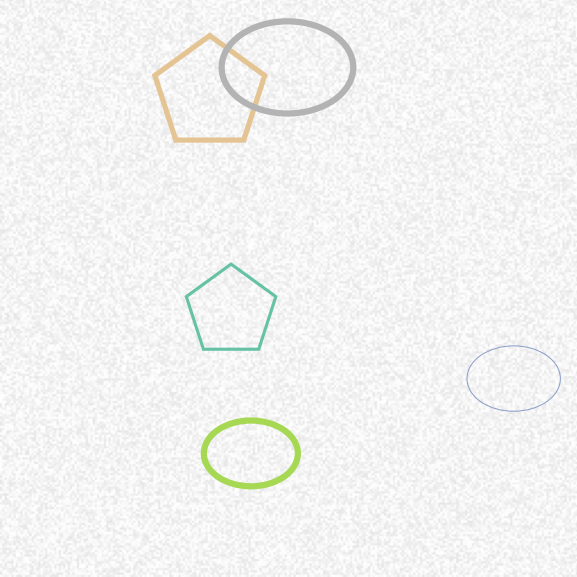[{"shape": "pentagon", "thickness": 1.5, "radius": 0.41, "center": [0.4, 0.46]}, {"shape": "oval", "thickness": 0.5, "radius": 0.4, "center": [0.889, 0.344]}, {"shape": "oval", "thickness": 3, "radius": 0.41, "center": [0.434, 0.214]}, {"shape": "pentagon", "thickness": 2.5, "radius": 0.5, "center": [0.363, 0.837]}, {"shape": "oval", "thickness": 3, "radius": 0.57, "center": [0.498, 0.882]}]